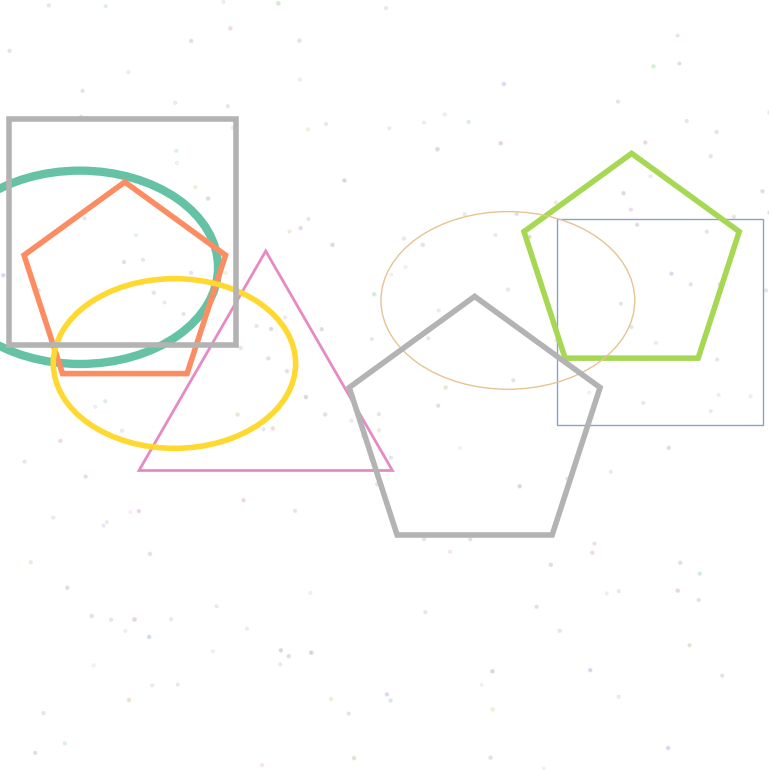[{"shape": "oval", "thickness": 3, "radius": 0.9, "center": [0.104, 0.653]}, {"shape": "pentagon", "thickness": 2, "radius": 0.69, "center": [0.162, 0.626]}, {"shape": "square", "thickness": 0.5, "radius": 0.67, "center": [0.857, 0.582]}, {"shape": "triangle", "thickness": 1, "radius": 0.95, "center": [0.345, 0.484]}, {"shape": "pentagon", "thickness": 2, "radius": 0.73, "center": [0.82, 0.654]}, {"shape": "oval", "thickness": 2, "radius": 0.79, "center": [0.227, 0.528]}, {"shape": "oval", "thickness": 0.5, "radius": 0.82, "center": [0.66, 0.61]}, {"shape": "square", "thickness": 2, "radius": 0.73, "center": [0.159, 0.698]}, {"shape": "pentagon", "thickness": 2, "radius": 0.86, "center": [0.616, 0.444]}]